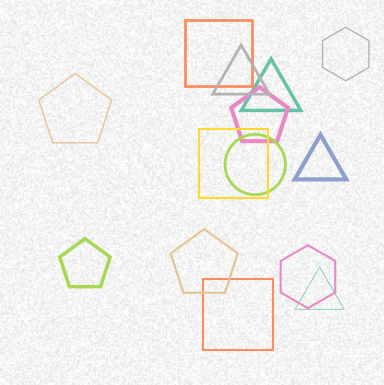[{"shape": "triangle", "thickness": 2.5, "radius": 0.45, "center": [0.704, 0.758]}, {"shape": "triangle", "thickness": 0.5, "radius": 0.37, "center": [0.83, 0.233]}, {"shape": "square", "thickness": 1.5, "radius": 0.46, "center": [0.618, 0.183]}, {"shape": "square", "thickness": 2, "radius": 0.43, "center": [0.567, 0.863]}, {"shape": "triangle", "thickness": 3, "radius": 0.39, "center": [0.832, 0.573]}, {"shape": "hexagon", "thickness": 1.5, "radius": 0.41, "center": [0.8, 0.281]}, {"shape": "pentagon", "thickness": 3, "radius": 0.39, "center": [0.674, 0.696]}, {"shape": "circle", "thickness": 2, "radius": 0.39, "center": [0.663, 0.573]}, {"shape": "pentagon", "thickness": 2.5, "radius": 0.34, "center": [0.221, 0.311]}, {"shape": "square", "thickness": 1.5, "radius": 0.45, "center": [0.607, 0.576]}, {"shape": "pentagon", "thickness": 1, "radius": 0.5, "center": [0.195, 0.71]}, {"shape": "pentagon", "thickness": 1.5, "radius": 0.46, "center": [0.53, 0.314]}, {"shape": "triangle", "thickness": 2, "radius": 0.43, "center": [0.626, 0.798]}, {"shape": "hexagon", "thickness": 1, "radius": 0.35, "center": [0.898, 0.86]}]